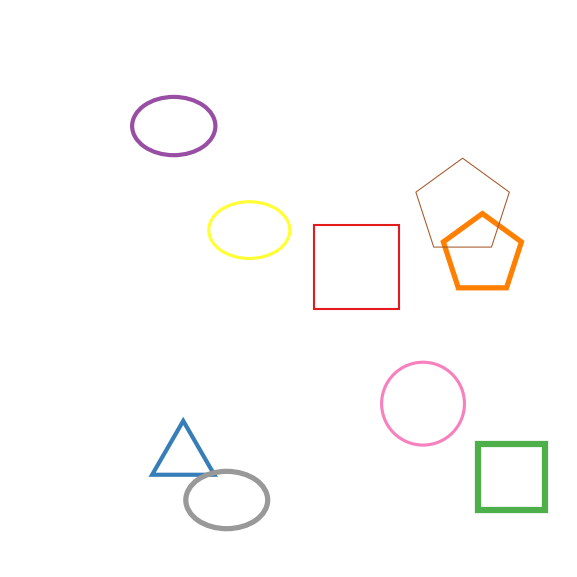[{"shape": "square", "thickness": 1, "radius": 0.37, "center": [0.617, 0.537]}, {"shape": "triangle", "thickness": 2, "radius": 0.31, "center": [0.317, 0.208]}, {"shape": "square", "thickness": 3, "radius": 0.29, "center": [0.886, 0.174]}, {"shape": "oval", "thickness": 2, "radius": 0.36, "center": [0.301, 0.781]}, {"shape": "pentagon", "thickness": 2.5, "radius": 0.36, "center": [0.835, 0.558]}, {"shape": "oval", "thickness": 1.5, "radius": 0.35, "center": [0.432, 0.601]}, {"shape": "pentagon", "thickness": 0.5, "radius": 0.43, "center": [0.801, 0.64]}, {"shape": "circle", "thickness": 1.5, "radius": 0.36, "center": [0.733, 0.3]}, {"shape": "oval", "thickness": 2.5, "radius": 0.35, "center": [0.393, 0.133]}]